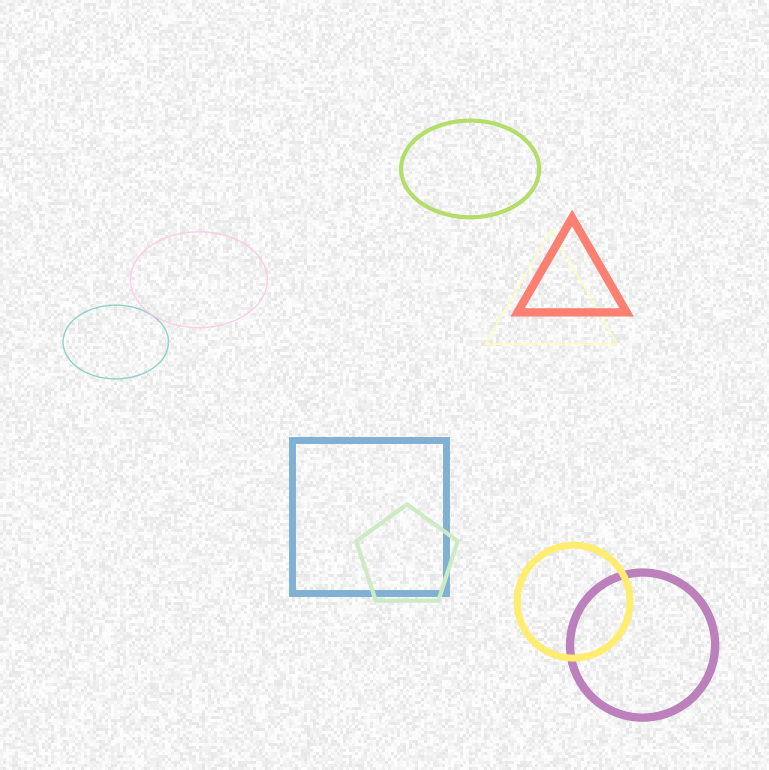[{"shape": "oval", "thickness": 0.5, "radius": 0.34, "center": [0.15, 0.556]}, {"shape": "triangle", "thickness": 0.5, "radius": 0.5, "center": [0.716, 0.603]}, {"shape": "triangle", "thickness": 3, "radius": 0.41, "center": [0.743, 0.635]}, {"shape": "square", "thickness": 2.5, "radius": 0.5, "center": [0.479, 0.329]}, {"shape": "oval", "thickness": 1.5, "radius": 0.45, "center": [0.611, 0.781]}, {"shape": "oval", "thickness": 0.5, "radius": 0.44, "center": [0.258, 0.637]}, {"shape": "circle", "thickness": 3, "radius": 0.47, "center": [0.835, 0.162]}, {"shape": "pentagon", "thickness": 1.5, "radius": 0.35, "center": [0.529, 0.276]}, {"shape": "circle", "thickness": 2.5, "radius": 0.37, "center": [0.745, 0.219]}]